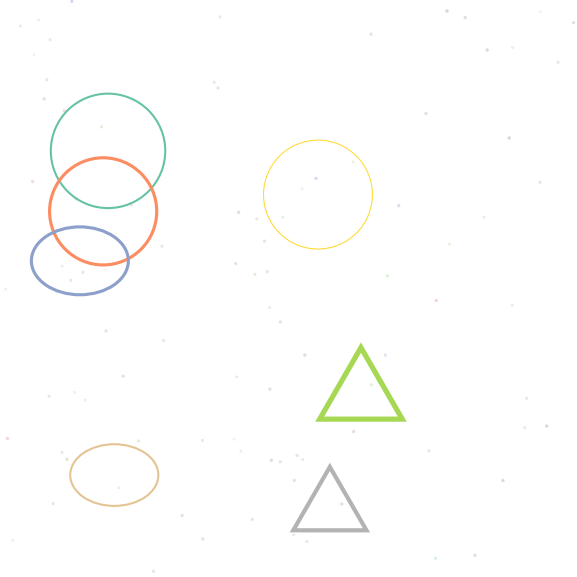[{"shape": "circle", "thickness": 1, "radius": 0.5, "center": [0.187, 0.738]}, {"shape": "circle", "thickness": 1.5, "radius": 0.46, "center": [0.179, 0.633]}, {"shape": "oval", "thickness": 1.5, "radius": 0.42, "center": [0.138, 0.547]}, {"shape": "triangle", "thickness": 2.5, "radius": 0.41, "center": [0.625, 0.315]}, {"shape": "circle", "thickness": 0.5, "radius": 0.47, "center": [0.551, 0.662]}, {"shape": "oval", "thickness": 1, "radius": 0.38, "center": [0.198, 0.177]}, {"shape": "triangle", "thickness": 2, "radius": 0.37, "center": [0.571, 0.117]}]